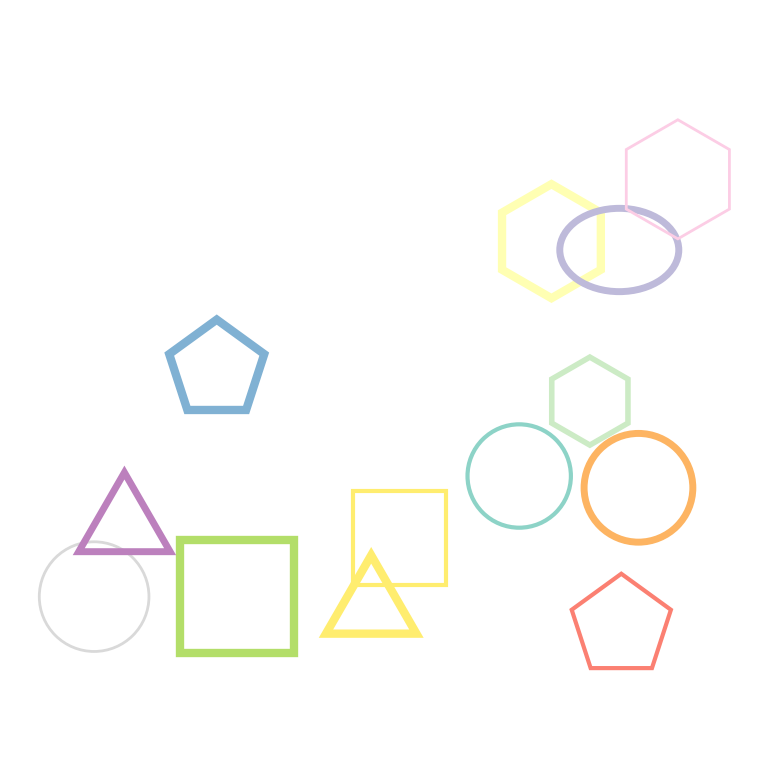[{"shape": "circle", "thickness": 1.5, "radius": 0.34, "center": [0.674, 0.382]}, {"shape": "hexagon", "thickness": 3, "radius": 0.37, "center": [0.716, 0.687]}, {"shape": "oval", "thickness": 2.5, "radius": 0.39, "center": [0.804, 0.675]}, {"shape": "pentagon", "thickness": 1.5, "radius": 0.34, "center": [0.807, 0.187]}, {"shape": "pentagon", "thickness": 3, "radius": 0.32, "center": [0.281, 0.52]}, {"shape": "circle", "thickness": 2.5, "radius": 0.35, "center": [0.829, 0.367]}, {"shape": "square", "thickness": 3, "radius": 0.37, "center": [0.308, 0.225]}, {"shape": "hexagon", "thickness": 1, "radius": 0.39, "center": [0.88, 0.767]}, {"shape": "circle", "thickness": 1, "radius": 0.36, "center": [0.122, 0.225]}, {"shape": "triangle", "thickness": 2.5, "radius": 0.34, "center": [0.162, 0.318]}, {"shape": "hexagon", "thickness": 2, "radius": 0.29, "center": [0.766, 0.479]}, {"shape": "square", "thickness": 1.5, "radius": 0.3, "center": [0.519, 0.301]}, {"shape": "triangle", "thickness": 3, "radius": 0.34, "center": [0.482, 0.211]}]